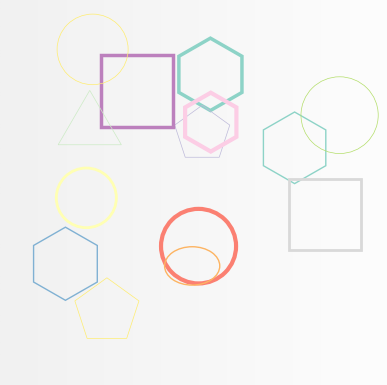[{"shape": "hexagon", "thickness": 1, "radius": 0.46, "center": [0.76, 0.616]}, {"shape": "hexagon", "thickness": 2.5, "radius": 0.47, "center": [0.543, 0.807]}, {"shape": "circle", "thickness": 2, "radius": 0.39, "center": [0.223, 0.486]}, {"shape": "pentagon", "thickness": 0.5, "radius": 0.37, "center": [0.522, 0.652]}, {"shape": "circle", "thickness": 3, "radius": 0.48, "center": [0.512, 0.361]}, {"shape": "hexagon", "thickness": 1, "radius": 0.47, "center": [0.169, 0.315]}, {"shape": "oval", "thickness": 1, "radius": 0.36, "center": [0.496, 0.309]}, {"shape": "circle", "thickness": 0.5, "radius": 0.5, "center": [0.876, 0.701]}, {"shape": "hexagon", "thickness": 3, "radius": 0.38, "center": [0.544, 0.683]}, {"shape": "square", "thickness": 2, "radius": 0.47, "center": [0.838, 0.443]}, {"shape": "square", "thickness": 2.5, "radius": 0.47, "center": [0.354, 0.765]}, {"shape": "triangle", "thickness": 0.5, "radius": 0.47, "center": [0.232, 0.671]}, {"shape": "circle", "thickness": 0.5, "radius": 0.46, "center": [0.239, 0.872]}, {"shape": "pentagon", "thickness": 0.5, "radius": 0.43, "center": [0.276, 0.192]}]